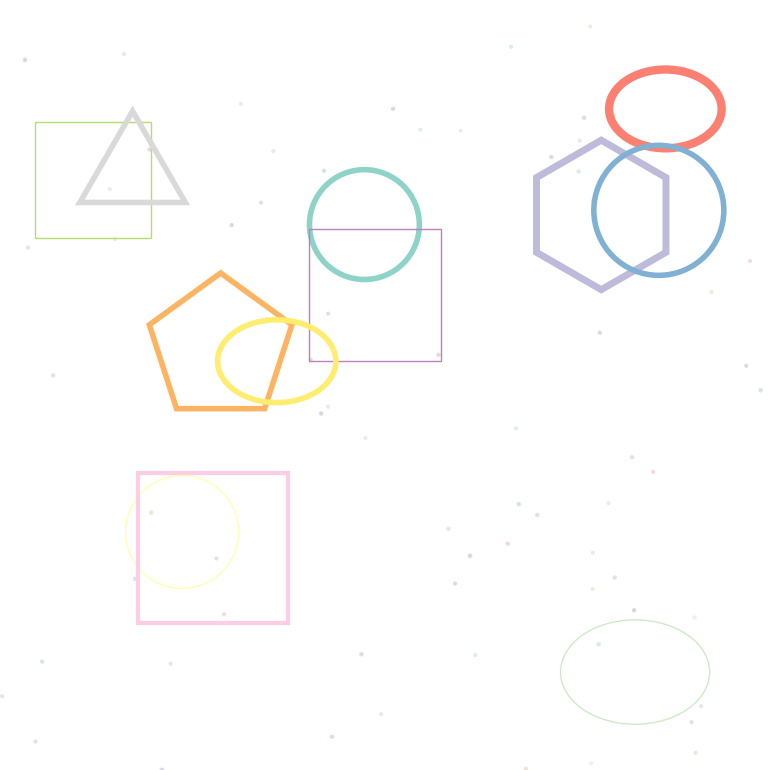[{"shape": "circle", "thickness": 2, "radius": 0.36, "center": [0.473, 0.708]}, {"shape": "circle", "thickness": 0.5, "radius": 0.37, "center": [0.236, 0.309]}, {"shape": "hexagon", "thickness": 2.5, "radius": 0.49, "center": [0.781, 0.721]}, {"shape": "oval", "thickness": 3, "radius": 0.37, "center": [0.864, 0.859]}, {"shape": "circle", "thickness": 2, "radius": 0.42, "center": [0.856, 0.727]}, {"shape": "pentagon", "thickness": 2, "radius": 0.49, "center": [0.287, 0.548]}, {"shape": "square", "thickness": 0.5, "radius": 0.38, "center": [0.12, 0.767]}, {"shape": "square", "thickness": 1.5, "radius": 0.49, "center": [0.277, 0.288]}, {"shape": "triangle", "thickness": 2, "radius": 0.4, "center": [0.172, 0.777]}, {"shape": "square", "thickness": 0.5, "radius": 0.43, "center": [0.488, 0.617]}, {"shape": "oval", "thickness": 0.5, "radius": 0.48, "center": [0.825, 0.127]}, {"shape": "oval", "thickness": 2, "radius": 0.38, "center": [0.359, 0.531]}]